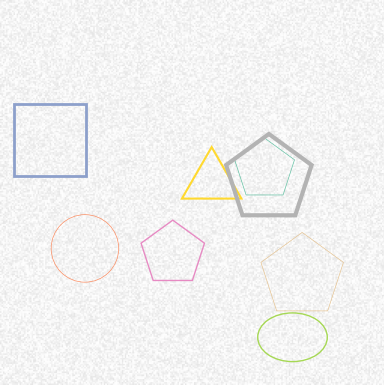[{"shape": "pentagon", "thickness": 0.5, "radius": 0.41, "center": [0.687, 0.56]}, {"shape": "circle", "thickness": 0.5, "radius": 0.44, "center": [0.221, 0.355]}, {"shape": "square", "thickness": 2, "radius": 0.47, "center": [0.129, 0.636]}, {"shape": "pentagon", "thickness": 1, "radius": 0.43, "center": [0.449, 0.342]}, {"shape": "oval", "thickness": 1, "radius": 0.45, "center": [0.76, 0.124]}, {"shape": "triangle", "thickness": 1.5, "radius": 0.45, "center": [0.55, 0.529]}, {"shape": "pentagon", "thickness": 0.5, "radius": 0.56, "center": [0.785, 0.284]}, {"shape": "pentagon", "thickness": 3, "radius": 0.58, "center": [0.698, 0.535]}]